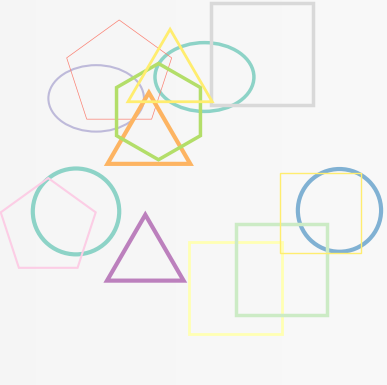[{"shape": "oval", "thickness": 2.5, "radius": 0.64, "center": [0.528, 0.8]}, {"shape": "circle", "thickness": 3, "radius": 0.56, "center": [0.196, 0.451]}, {"shape": "square", "thickness": 2, "radius": 0.6, "center": [0.608, 0.252]}, {"shape": "oval", "thickness": 1.5, "radius": 0.62, "center": [0.248, 0.744]}, {"shape": "pentagon", "thickness": 0.5, "radius": 0.71, "center": [0.308, 0.806]}, {"shape": "circle", "thickness": 3, "radius": 0.54, "center": [0.876, 0.454]}, {"shape": "triangle", "thickness": 3, "radius": 0.62, "center": [0.384, 0.636]}, {"shape": "hexagon", "thickness": 2.5, "radius": 0.63, "center": [0.409, 0.71]}, {"shape": "pentagon", "thickness": 1.5, "radius": 0.64, "center": [0.124, 0.409]}, {"shape": "square", "thickness": 2.5, "radius": 0.66, "center": [0.676, 0.86]}, {"shape": "triangle", "thickness": 3, "radius": 0.57, "center": [0.375, 0.328]}, {"shape": "square", "thickness": 2.5, "radius": 0.59, "center": [0.727, 0.299]}, {"shape": "square", "thickness": 1, "radius": 0.52, "center": [0.827, 0.447]}, {"shape": "triangle", "thickness": 2, "radius": 0.63, "center": [0.439, 0.799]}]